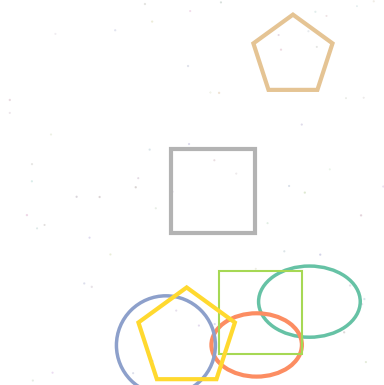[{"shape": "oval", "thickness": 2.5, "radius": 0.66, "center": [0.804, 0.217]}, {"shape": "oval", "thickness": 3, "radius": 0.59, "center": [0.667, 0.104]}, {"shape": "circle", "thickness": 2.5, "radius": 0.64, "center": [0.431, 0.103]}, {"shape": "square", "thickness": 1.5, "radius": 0.54, "center": [0.676, 0.189]}, {"shape": "pentagon", "thickness": 3, "radius": 0.66, "center": [0.485, 0.122]}, {"shape": "pentagon", "thickness": 3, "radius": 0.54, "center": [0.761, 0.854]}, {"shape": "square", "thickness": 3, "radius": 0.54, "center": [0.553, 0.504]}]